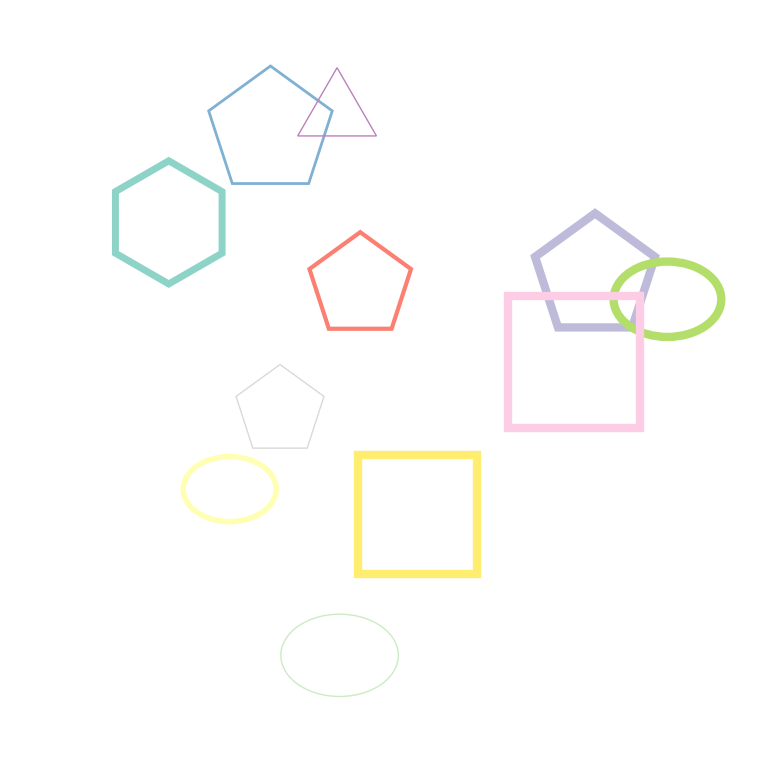[{"shape": "hexagon", "thickness": 2.5, "radius": 0.4, "center": [0.219, 0.711]}, {"shape": "oval", "thickness": 2, "radius": 0.3, "center": [0.298, 0.365]}, {"shape": "pentagon", "thickness": 3, "radius": 0.41, "center": [0.773, 0.641]}, {"shape": "pentagon", "thickness": 1.5, "radius": 0.35, "center": [0.468, 0.629]}, {"shape": "pentagon", "thickness": 1, "radius": 0.42, "center": [0.351, 0.83]}, {"shape": "oval", "thickness": 3, "radius": 0.35, "center": [0.867, 0.611]}, {"shape": "square", "thickness": 3, "radius": 0.43, "center": [0.745, 0.529]}, {"shape": "pentagon", "thickness": 0.5, "radius": 0.3, "center": [0.364, 0.467]}, {"shape": "triangle", "thickness": 0.5, "radius": 0.3, "center": [0.438, 0.853]}, {"shape": "oval", "thickness": 0.5, "radius": 0.38, "center": [0.441, 0.149]}, {"shape": "square", "thickness": 3, "radius": 0.39, "center": [0.542, 0.331]}]